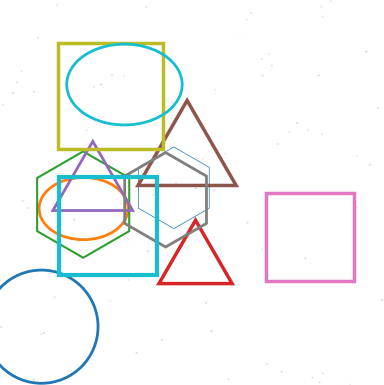[{"shape": "hexagon", "thickness": 0.5, "radius": 0.53, "center": [0.452, 0.512]}, {"shape": "circle", "thickness": 2, "radius": 0.74, "center": [0.108, 0.151]}, {"shape": "oval", "thickness": 2, "radius": 0.58, "center": [0.217, 0.458]}, {"shape": "hexagon", "thickness": 1.5, "radius": 0.69, "center": [0.216, 0.469]}, {"shape": "triangle", "thickness": 2.5, "radius": 0.55, "center": [0.508, 0.318]}, {"shape": "triangle", "thickness": 2, "radius": 0.6, "center": [0.241, 0.513]}, {"shape": "triangle", "thickness": 2.5, "radius": 0.74, "center": [0.486, 0.592]}, {"shape": "square", "thickness": 2.5, "radius": 0.58, "center": [0.805, 0.384]}, {"shape": "hexagon", "thickness": 2, "radius": 0.61, "center": [0.43, 0.481]}, {"shape": "square", "thickness": 2.5, "radius": 0.68, "center": [0.286, 0.75]}, {"shape": "square", "thickness": 3, "radius": 0.64, "center": [0.281, 0.413]}, {"shape": "oval", "thickness": 2, "radius": 0.75, "center": [0.323, 0.78]}]